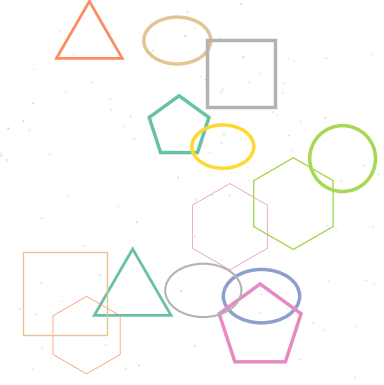[{"shape": "pentagon", "thickness": 2.5, "radius": 0.41, "center": [0.465, 0.67]}, {"shape": "triangle", "thickness": 2, "radius": 0.57, "center": [0.345, 0.238]}, {"shape": "triangle", "thickness": 2, "radius": 0.49, "center": [0.232, 0.898]}, {"shape": "hexagon", "thickness": 0.5, "radius": 0.5, "center": [0.225, 0.13]}, {"shape": "oval", "thickness": 2.5, "radius": 0.5, "center": [0.679, 0.231]}, {"shape": "hexagon", "thickness": 0.5, "radius": 0.56, "center": [0.597, 0.411]}, {"shape": "pentagon", "thickness": 2.5, "radius": 0.56, "center": [0.676, 0.151]}, {"shape": "hexagon", "thickness": 1, "radius": 0.6, "center": [0.762, 0.471]}, {"shape": "circle", "thickness": 2.5, "radius": 0.43, "center": [0.89, 0.588]}, {"shape": "oval", "thickness": 2.5, "radius": 0.4, "center": [0.579, 0.619]}, {"shape": "square", "thickness": 1, "radius": 0.54, "center": [0.169, 0.238]}, {"shape": "oval", "thickness": 2.5, "radius": 0.43, "center": [0.461, 0.895]}, {"shape": "square", "thickness": 2.5, "radius": 0.44, "center": [0.626, 0.809]}, {"shape": "oval", "thickness": 1.5, "radius": 0.5, "center": [0.528, 0.246]}]